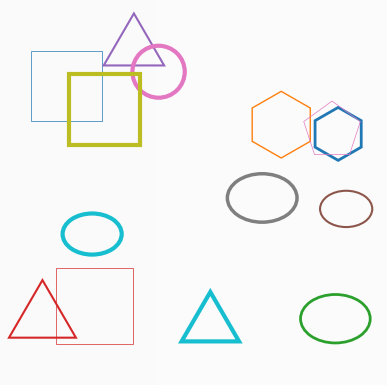[{"shape": "hexagon", "thickness": 2, "radius": 0.34, "center": [0.873, 0.652]}, {"shape": "square", "thickness": 0.5, "radius": 0.45, "center": [0.172, 0.776]}, {"shape": "hexagon", "thickness": 1, "radius": 0.43, "center": [0.726, 0.676]}, {"shape": "oval", "thickness": 2, "radius": 0.45, "center": [0.865, 0.172]}, {"shape": "square", "thickness": 0.5, "radius": 0.5, "center": [0.244, 0.205]}, {"shape": "triangle", "thickness": 1.5, "radius": 0.5, "center": [0.11, 0.173]}, {"shape": "triangle", "thickness": 1.5, "radius": 0.45, "center": [0.346, 0.875]}, {"shape": "oval", "thickness": 1.5, "radius": 0.34, "center": [0.893, 0.457]}, {"shape": "circle", "thickness": 3, "radius": 0.34, "center": [0.409, 0.814]}, {"shape": "pentagon", "thickness": 0.5, "radius": 0.38, "center": [0.857, 0.661]}, {"shape": "oval", "thickness": 2.5, "radius": 0.45, "center": [0.677, 0.486]}, {"shape": "square", "thickness": 3, "radius": 0.46, "center": [0.269, 0.717]}, {"shape": "oval", "thickness": 3, "radius": 0.38, "center": [0.238, 0.392]}, {"shape": "triangle", "thickness": 3, "radius": 0.43, "center": [0.543, 0.156]}]